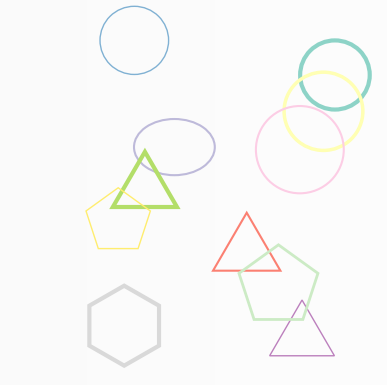[{"shape": "circle", "thickness": 3, "radius": 0.45, "center": [0.864, 0.805]}, {"shape": "circle", "thickness": 2.5, "radius": 0.51, "center": [0.835, 0.711]}, {"shape": "oval", "thickness": 1.5, "radius": 0.52, "center": [0.45, 0.618]}, {"shape": "triangle", "thickness": 1.5, "radius": 0.5, "center": [0.637, 0.347]}, {"shape": "circle", "thickness": 1, "radius": 0.44, "center": [0.347, 0.895]}, {"shape": "triangle", "thickness": 3, "radius": 0.48, "center": [0.374, 0.51]}, {"shape": "circle", "thickness": 1.5, "radius": 0.57, "center": [0.774, 0.611]}, {"shape": "hexagon", "thickness": 3, "radius": 0.52, "center": [0.32, 0.154]}, {"shape": "triangle", "thickness": 1, "radius": 0.48, "center": [0.779, 0.124]}, {"shape": "pentagon", "thickness": 2, "radius": 0.54, "center": [0.719, 0.257]}, {"shape": "pentagon", "thickness": 1, "radius": 0.44, "center": [0.305, 0.425]}]